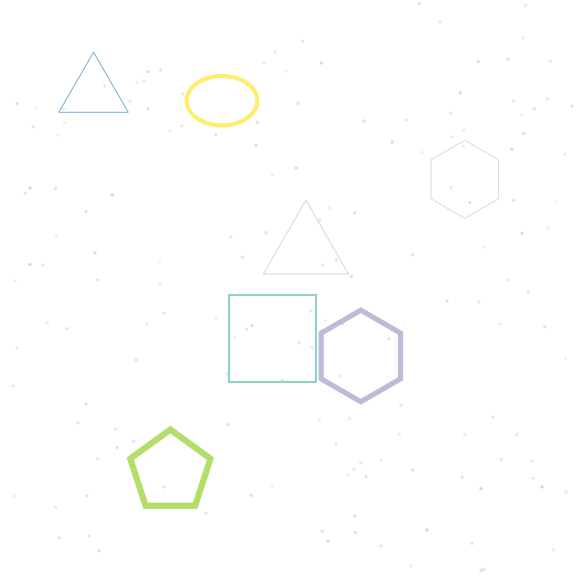[{"shape": "square", "thickness": 1, "radius": 0.37, "center": [0.472, 0.413]}, {"shape": "hexagon", "thickness": 2.5, "radius": 0.4, "center": [0.625, 0.383]}, {"shape": "triangle", "thickness": 0.5, "radius": 0.35, "center": [0.162, 0.839]}, {"shape": "pentagon", "thickness": 3, "radius": 0.36, "center": [0.295, 0.182]}, {"shape": "triangle", "thickness": 0.5, "radius": 0.43, "center": [0.53, 0.567]}, {"shape": "hexagon", "thickness": 0.5, "radius": 0.34, "center": [0.805, 0.689]}, {"shape": "oval", "thickness": 2, "radius": 0.31, "center": [0.384, 0.825]}]